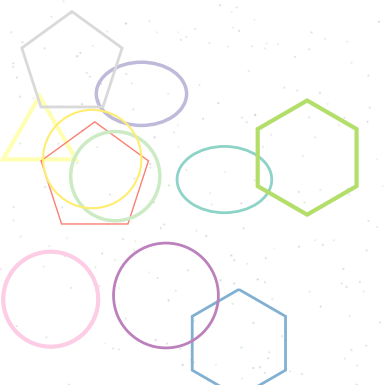[{"shape": "oval", "thickness": 2, "radius": 0.61, "center": [0.583, 0.534]}, {"shape": "triangle", "thickness": 3, "radius": 0.55, "center": [0.103, 0.641]}, {"shape": "oval", "thickness": 2.5, "radius": 0.59, "center": [0.367, 0.756]}, {"shape": "pentagon", "thickness": 1, "radius": 0.73, "center": [0.246, 0.537]}, {"shape": "hexagon", "thickness": 2, "radius": 0.7, "center": [0.62, 0.108]}, {"shape": "hexagon", "thickness": 3, "radius": 0.74, "center": [0.798, 0.591]}, {"shape": "circle", "thickness": 3, "radius": 0.62, "center": [0.132, 0.223]}, {"shape": "pentagon", "thickness": 2, "radius": 0.68, "center": [0.187, 0.833]}, {"shape": "circle", "thickness": 2, "radius": 0.68, "center": [0.431, 0.232]}, {"shape": "circle", "thickness": 2.5, "radius": 0.58, "center": [0.299, 0.542]}, {"shape": "circle", "thickness": 1.5, "radius": 0.64, "center": [0.24, 0.587]}]